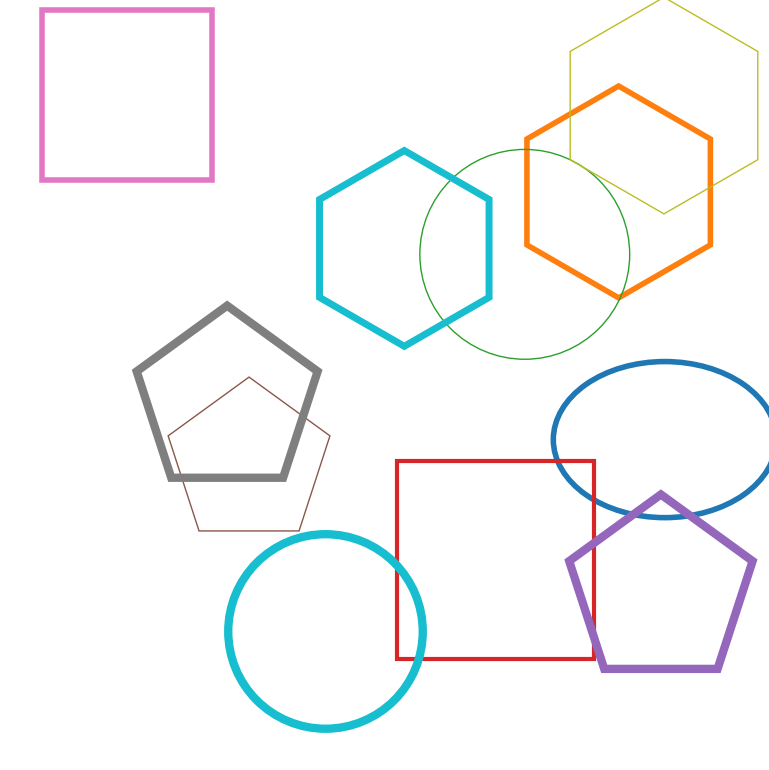[{"shape": "oval", "thickness": 2, "radius": 0.72, "center": [0.863, 0.429]}, {"shape": "hexagon", "thickness": 2, "radius": 0.69, "center": [0.803, 0.751]}, {"shape": "circle", "thickness": 0.5, "radius": 0.68, "center": [0.682, 0.67]}, {"shape": "square", "thickness": 1.5, "radius": 0.64, "center": [0.643, 0.273]}, {"shape": "pentagon", "thickness": 3, "radius": 0.63, "center": [0.858, 0.233]}, {"shape": "pentagon", "thickness": 0.5, "radius": 0.55, "center": [0.323, 0.4]}, {"shape": "square", "thickness": 2, "radius": 0.55, "center": [0.165, 0.877]}, {"shape": "pentagon", "thickness": 3, "radius": 0.62, "center": [0.295, 0.48]}, {"shape": "hexagon", "thickness": 0.5, "radius": 0.7, "center": [0.862, 0.863]}, {"shape": "hexagon", "thickness": 2.5, "radius": 0.64, "center": [0.525, 0.677]}, {"shape": "circle", "thickness": 3, "radius": 0.63, "center": [0.423, 0.18]}]